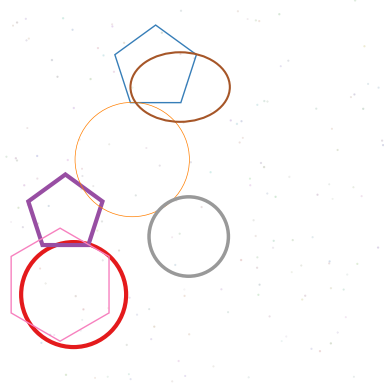[{"shape": "circle", "thickness": 3, "radius": 0.68, "center": [0.191, 0.235]}, {"shape": "pentagon", "thickness": 1, "radius": 0.56, "center": [0.404, 0.824]}, {"shape": "pentagon", "thickness": 3, "radius": 0.51, "center": [0.17, 0.446]}, {"shape": "circle", "thickness": 0.5, "radius": 0.74, "center": [0.343, 0.586]}, {"shape": "oval", "thickness": 1.5, "radius": 0.65, "center": [0.468, 0.774]}, {"shape": "hexagon", "thickness": 1, "radius": 0.73, "center": [0.156, 0.261]}, {"shape": "circle", "thickness": 2.5, "radius": 0.52, "center": [0.49, 0.386]}]